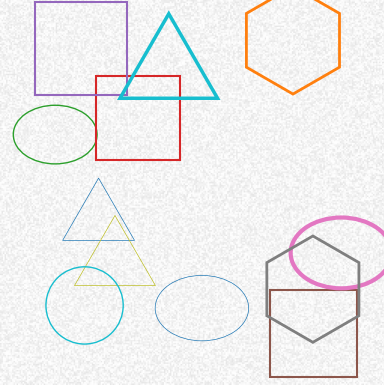[{"shape": "triangle", "thickness": 0.5, "radius": 0.54, "center": [0.256, 0.429]}, {"shape": "oval", "thickness": 0.5, "radius": 0.61, "center": [0.524, 0.2]}, {"shape": "hexagon", "thickness": 2, "radius": 0.7, "center": [0.761, 0.895]}, {"shape": "oval", "thickness": 1, "radius": 0.54, "center": [0.143, 0.65]}, {"shape": "square", "thickness": 1.5, "radius": 0.54, "center": [0.358, 0.693]}, {"shape": "square", "thickness": 1.5, "radius": 0.6, "center": [0.21, 0.874]}, {"shape": "square", "thickness": 1.5, "radius": 0.57, "center": [0.814, 0.133]}, {"shape": "oval", "thickness": 3, "radius": 0.66, "center": [0.886, 0.343]}, {"shape": "hexagon", "thickness": 2, "radius": 0.69, "center": [0.813, 0.249]}, {"shape": "triangle", "thickness": 0.5, "radius": 0.61, "center": [0.299, 0.319]}, {"shape": "triangle", "thickness": 2.5, "radius": 0.73, "center": [0.438, 0.818]}, {"shape": "circle", "thickness": 1, "radius": 0.5, "center": [0.22, 0.207]}]